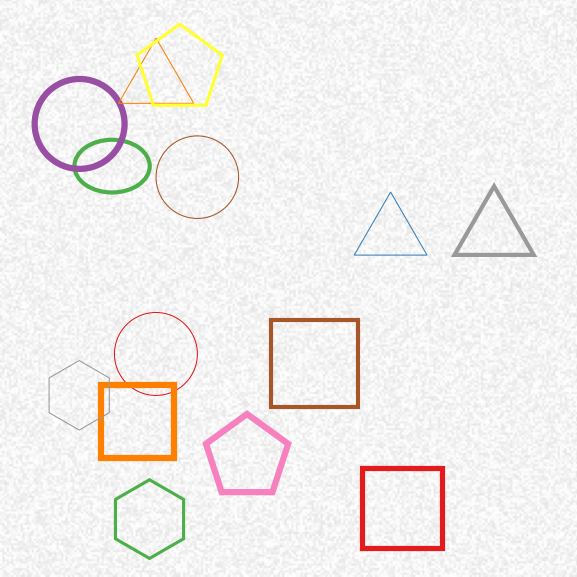[{"shape": "square", "thickness": 2.5, "radius": 0.35, "center": [0.696, 0.12]}, {"shape": "circle", "thickness": 0.5, "radius": 0.36, "center": [0.27, 0.386]}, {"shape": "triangle", "thickness": 0.5, "radius": 0.36, "center": [0.676, 0.594]}, {"shape": "hexagon", "thickness": 1.5, "radius": 0.34, "center": [0.259, 0.1]}, {"shape": "oval", "thickness": 2, "radius": 0.33, "center": [0.194, 0.711]}, {"shape": "circle", "thickness": 3, "radius": 0.39, "center": [0.138, 0.785]}, {"shape": "triangle", "thickness": 0.5, "radius": 0.38, "center": [0.27, 0.858]}, {"shape": "square", "thickness": 3, "radius": 0.32, "center": [0.239, 0.27]}, {"shape": "pentagon", "thickness": 1.5, "radius": 0.39, "center": [0.311, 0.88]}, {"shape": "circle", "thickness": 0.5, "radius": 0.36, "center": [0.342, 0.692]}, {"shape": "square", "thickness": 2, "radius": 0.38, "center": [0.545, 0.369]}, {"shape": "pentagon", "thickness": 3, "radius": 0.37, "center": [0.428, 0.207]}, {"shape": "hexagon", "thickness": 0.5, "radius": 0.3, "center": [0.137, 0.315]}, {"shape": "triangle", "thickness": 2, "radius": 0.4, "center": [0.856, 0.597]}]